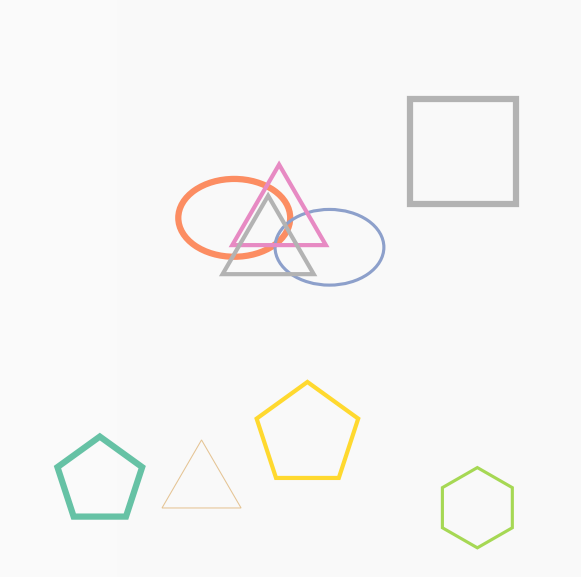[{"shape": "pentagon", "thickness": 3, "radius": 0.38, "center": [0.172, 0.167]}, {"shape": "oval", "thickness": 3, "radius": 0.48, "center": [0.403, 0.622]}, {"shape": "oval", "thickness": 1.5, "radius": 0.47, "center": [0.567, 0.571]}, {"shape": "triangle", "thickness": 2, "radius": 0.46, "center": [0.48, 0.621]}, {"shape": "hexagon", "thickness": 1.5, "radius": 0.35, "center": [0.821, 0.12]}, {"shape": "pentagon", "thickness": 2, "radius": 0.46, "center": [0.529, 0.246]}, {"shape": "triangle", "thickness": 0.5, "radius": 0.39, "center": [0.347, 0.159]}, {"shape": "triangle", "thickness": 2, "radius": 0.45, "center": [0.461, 0.57]}, {"shape": "square", "thickness": 3, "radius": 0.46, "center": [0.796, 0.737]}]